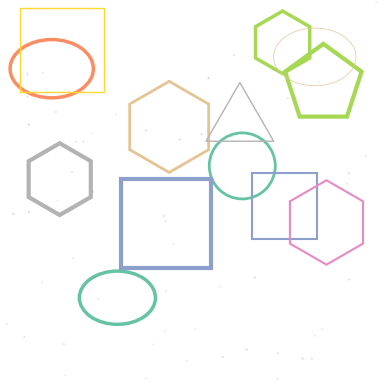[{"shape": "circle", "thickness": 2, "radius": 0.43, "center": [0.629, 0.569]}, {"shape": "oval", "thickness": 2.5, "radius": 0.49, "center": [0.305, 0.227]}, {"shape": "oval", "thickness": 2.5, "radius": 0.54, "center": [0.134, 0.822]}, {"shape": "square", "thickness": 1.5, "radius": 0.42, "center": [0.738, 0.465]}, {"shape": "square", "thickness": 3, "radius": 0.58, "center": [0.431, 0.42]}, {"shape": "hexagon", "thickness": 1.5, "radius": 0.55, "center": [0.848, 0.422]}, {"shape": "hexagon", "thickness": 2.5, "radius": 0.41, "center": [0.734, 0.89]}, {"shape": "pentagon", "thickness": 3, "radius": 0.52, "center": [0.84, 0.782]}, {"shape": "square", "thickness": 1, "radius": 0.54, "center": [0.161, 0.87]}, {"shape": "oval", "thickness": 0.5, "radius": 0.54, "center": [0.818, 0.852]}, {"shape": "hexagon", "thickness": 2, "radius": 0.59, "center": [0.439, 0.67]}, {"shape": "triangle", "thickness": 1, "radius": 0.51, "center": [0.623, 0.684]}, {"shape": "hexagon", "thickness": 3, "radius": 0.47, "center": [0.155, 0.535]}]